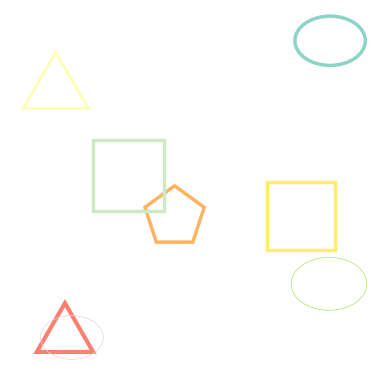[{"shape": "oval", "thickness": 2.5, "radius": 0.46, "center": [0.857, 0.894]}, {"shape": "triangle", "thickness": 2, "radius": 0.49, "center": [0.145, 0.767]}, {"shape": "triangle", "thickness": 3, "radius": 0.42, "center": [0.169, 0.128]}, {"shape": "pentagon", "thickness": 2.5, "radius": 0.4, "center": [0.453, 0.437]}, {"shape": "oval", "thickness": 0.5, "radius": 0.49, "center": [0.855, 0.263]}, {"shape": "oval", "thickness": 0.5, "radius": 0.41, "center": [0.187, 0.123]}, {"shape": "square", "thickness": 2.5, "radius": 0.46, "center": [0.335, 0.544]}, {"shape": "square", "thickness": 2.5, "radius": 0.44, "center": [0.781, 0.439]}]